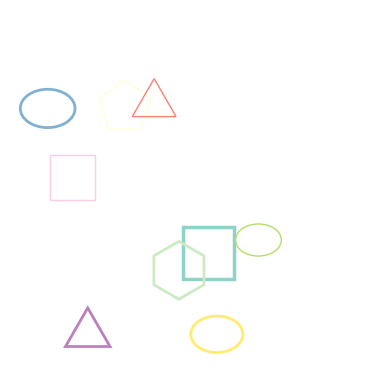[{"shape": "square", "thickness": 2.5, "radius": 0.33, "center": [0.542, 0.343]}, {"shape": "pentagon", "thickness": 0.5, "radius": 0.35, "center": [0.325, 0.722]}, {"shape": "triangle", "thickness": 1, "radius": 0.33, "center": [0.4, 0.73]}, {"shape": "oval", "thickness": 2, "radius": 0.36, "center": [0.124, 0.718]}, {"shape": "oval", "thickness": 1, "radius": 0.3, "center": [0.671, 0.377]}, {"shape": "square", "thickness": 1, "radius": 0.29, "center": [0.189, 0.539]}, {"shape": "triangle", "thickness": 2, "radius": 0.33, "center": [0.228, 0.133]}, {"shape": "hexagon", "thickness": 2, "radius": 0.38, "center": [0.465, 0.298]}, {"shape": "oval", "thickness": 2, "radius": 0.34, "center": [0.563, 0.132]}]